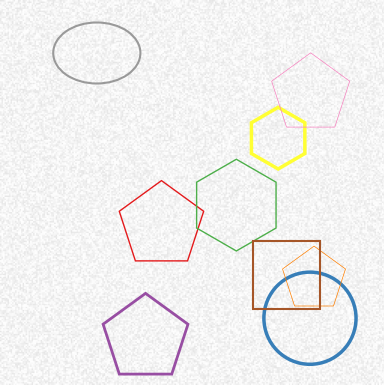[{"shape": "pentagon", "thickness": 1, "radius": 0.58, "center": [0.419, 0.416]}, {"shape": "circle", "thickness": 2.5, "radius": 0.6, "center": [0.805, 0.173]}, {"shape": "hexagon", "thickness": 1, "radius": 0.6, "center": [0.614, 0.467]}, {"shape": "pentagon", "thickness": 2, "radius": 0.58, "center": [0.378, 0.122]}, {"shape": "pentagon", "thickness": 0.5, "radius": 0.43, "center": [0.816, 0.275]}, {"shape": "hexagon", "thickness": 2.5, "radius": 0.4, "center": [0.722, 0.641]}, {"shape": "square", "thickness": 1.5, "radius": 0.44, "center": [0.744, 0.286]}, {"shape": "pentagon", "thickness": 0.5, "radius": 0.53, "center": [0.807, 0.756]}, {"shape": "oval", "thickness": 1.5, "radius": 0.57, "center": [0.251, 0.862]}]